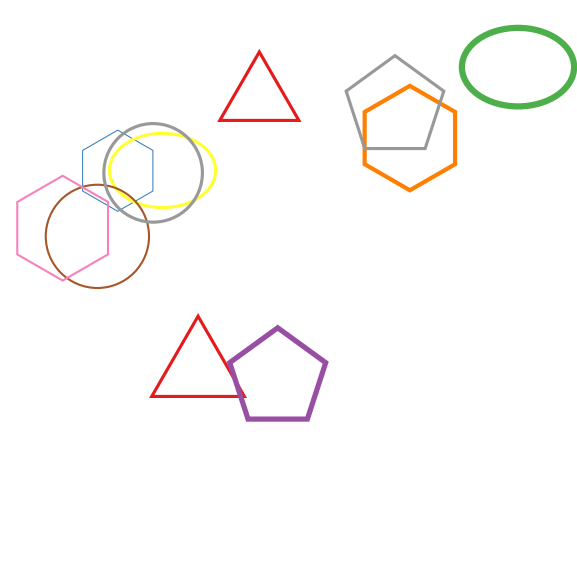[{"shape": "triangle", "thickness": 1.5, "radius": 0.46, "center": [0.343, 0.359]}, {"shape": "triangle", "thickness": 1.5, "radius": 0.4, "center": [0.449, 0.83]}, {"shape": "hexagon", "thickness": 0.5, "radius": 0.35, "center": [0.204, 0.704]}, {"shape": "oval", "thickness": 3, "radius": 0.49, "center": [0.897, 0.883]}, {"shape": "pentagon", "thickness": 2.5, "radius": 0.44, "center": [0.481, 0.344]}, {"shape": "hexagon", "thickness": 2, "radius": 0.45, "center": [0.71, 0.76]}, {"shape": "oval", "thickness": 1.5, "radius": 0.46, "center": [0.282, 0.704]}, {"shape": "circle", "thickness": 1, "radius": 0.45, "center": [0.169, 0.59]}, {"shape": "hexagon", "thickness": 1, "radius": 0.45, "center": [0.108, 0.604]}, {"shape": "circle", "thickness": 1.5, "radius": 0.43, "center": [0.265, 0.7]}, {"shape": "pentagon", "thickness": 1.5, "radius": 0.44, "center": [0.684, 0.814]}]